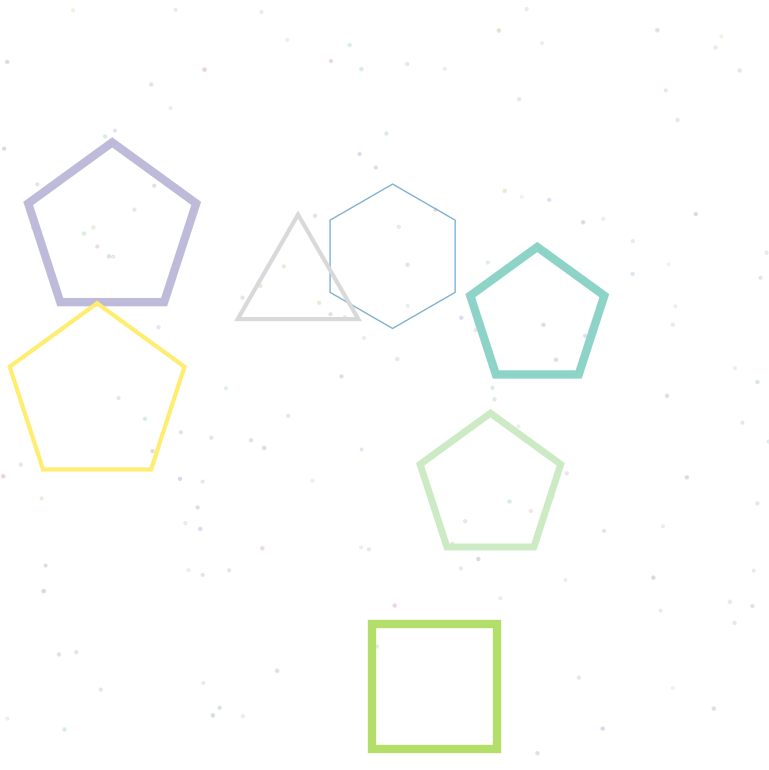[{"shape": "pentagon", "thickness": 3, "radius": 0.46, "center": [0.698, 0.588]}, {"shape": "pentagon", "thickness": 3, "radius": 0.57, "center": [0.146, 0.7]}, {"shape": "hexagon", "thickness": 0.5, "radius": 0.47, "center": [0.51, 0.667]}, {"shape": "square", "thickness": 3, "radius": 0.41, "center": [0.564, 0.108]}, {"shape": "triangle", "thickness": 1.5, "radius": 0.45, "center": [0.387, 0.631]}, {"shape": "pentagon", "thickness": 2.5, "radius": 0.48, "center": [0.637, 0.367]}, {"shape": "pentagon", "thickness": 1.5, "radius": 0.6, "center": [0.126, 0.487]}]